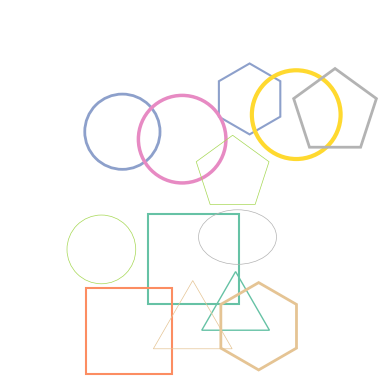[{"shape": "triangle", "thickness": 1, "radius": 0.51, "center": [0.612, 0.193]}, {"shape": "square", "thickness": 1.5, "radius": 0.59, "center": [0.502, 0.328]}, {"shape": "square", "thickness": 1.5, "radius": 0.56, "center": [0.336, 0.139]}, {"shape": "hexagon", "thickness": 1.5, "radius": 0.46, "center": [0.648, 0.743]}, {"shape": "circle", "thickness": 2, "radius": 0.49, "center": [0.318, 0.658]}, {"shape": "circle", "thickness": 2.5, "radius": 0.57, "center": [0.473, 0.639]}, {"shape": "pentagon", "thickness": 0.5, "radius": 0.5, "center": [0.604, 0.549]}, {"shape": "circle", "thickness": 0.5, "radius": 0.45, "center": [0.263, 0.352]}, {"shape": "circle", "thickness": 3, "radius": 0.58, "center": [0.769, 0.702]}, {"shape": "triangle", "thickness": 0.5, "radius": 0.59, "center": [0.501, 0.153]}, {"shape": "hexagon", "thickness": 2, "radius": 0.57, "center": [0.672, 0.153]}, {"shape": "pentagon", "thickness": 2, "radius": 0.56, "center": [0.87, 0.709]}, {"shape": "oval", "thickness": 0.5, "radius": 0.51, "center": [0.617, 0.384]}]